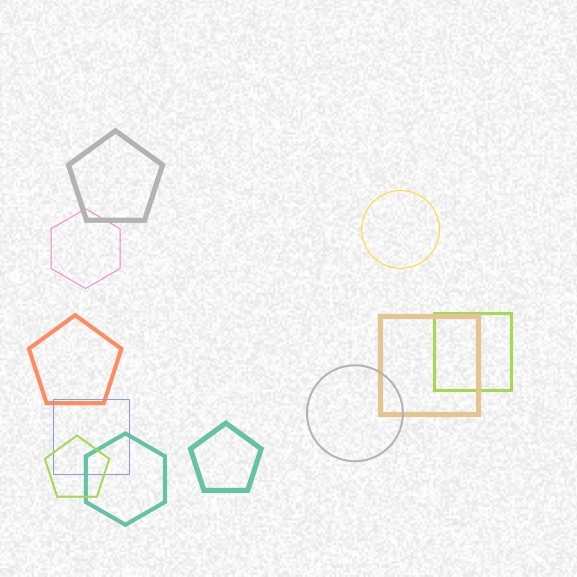[{"shape": "pentagon", "thickness": 2.5, "radius": 0.32, "center": [0.391, 0.202]}, {"shape": "hexagon", "thickness": 2, "radius": 0.4, "center": [0.217, 0.169]}, {"shape": "pentagon", "thickness": 2, "radius": 0.42, "center": [0.13, 0.369]}, {"shape": "square", "thickness": 0.5, "radius": 0.33, "center": [0.158, 0.243]}, {"shape": "hexagon", "thickness": 0.5, "radius": 0.35, "center": [0.148, 0.569]}, {"shape": "pentagon", "thickness": 1, "radius": 0.29, "center": [0.133, 0.186]}, {"shape": "square", "thickness": 1.5, "radius": 0.33, "center": [0.818, 0.39]}, {"shape": "circle", "thickness": 0.5, "radius": 0.34, "center": [0.694, 0.602]}, {"shape": "square", "thickness": 2.5, "radius": 0.42, "center": [0.743, 0.368]}, {"shape": "pentagon", "thickness": 2.5, "radius": 0.43, "center": [0.2, 0.687]}, {"shape": "circle", "thickness": 1, "radius": 0.42, "center": [0.615, 0.284]}]